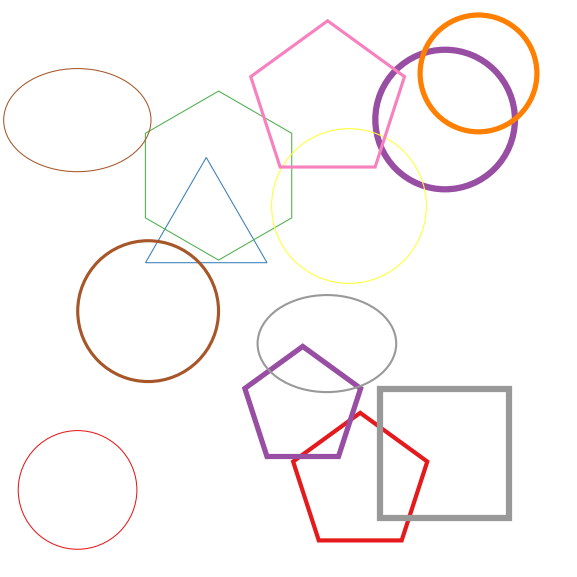[{"shape": "pentagon", "thickness": 2, "radius": 0.61, "center": [0.624, 0.162]}, {"shape": "circle", "thickness": 0.5, "radius": 0.51, "center": [0.134, 0.151]}, {"shape": "triangle", "thickness": 0.5, "radius": 0.61, "center": [0.357, 0.605]}, {"shape": "hexagon", "thickness": 0.5, "radius": 0.73, "center": [0.378, 0.695]}, {"shape": "pentagon", "thickness": 2.5, "radius": 0.53, "center": [0.524, 0.294]}, {"shape": "circle", "thickness": 3, "radius": 0.6, "center": [0.771, 0.792]}, {"shape": "circle", "thickness": 2.5, "radius": 0.51, "center": [0.829, 0.872]}, {"shape": "circle", "thickness": 0.5, "radius": 0.67, "center": [0.604, 0.642]}, {"shape": "circle", "thickness": 1.5, "radius": 0.61, "center": [0.256, 0.46]}, {"shape": "oval", "thickness": 0.5, "radius": 0.64, "center": [0.134, 0.791]}, {"shape": "pentagon", "thickness": 1.5, "radius": 0.7, "center": [0.567, 0.823]}, {"shape": "square", "thickness": 3, "radius": 0.56, "center": [0.769, 0.214]}, {"shape": "oval", "thickness": 1, "radius": 0.6, "center": [0.566, 0.404]}]